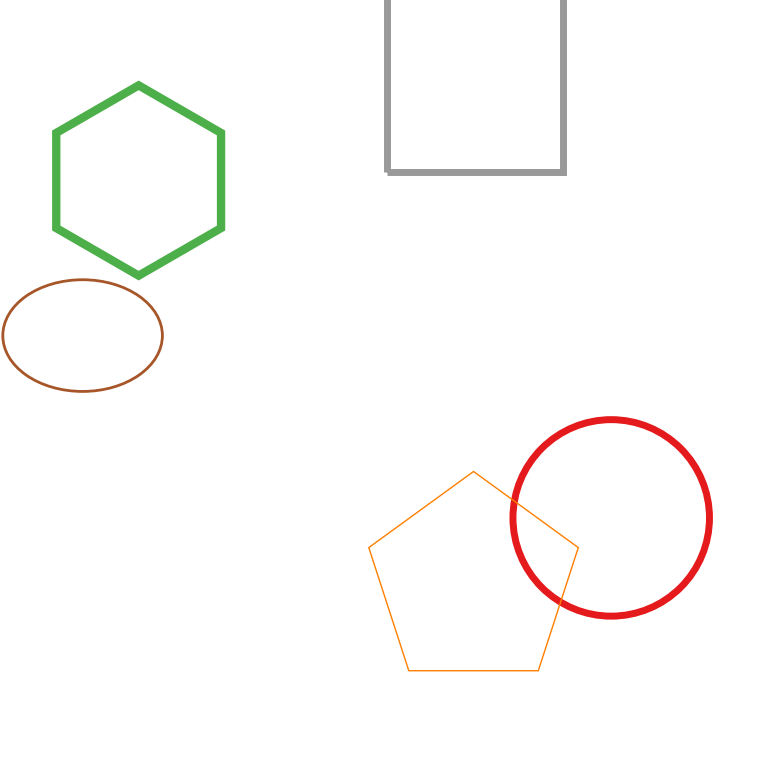[{"shape": "circle", "thickness": 2.5, "radius": 0.64, "center": [0.794, 0.327]}, {"shape": "hexagon", "thickness": 3, "radius": 0.62, "center": [0.18, 0.766]}, {"shape": "pentagon", "thickness": 0.5, "radius": 0.72, "center": [0.615, 0.245]}, {"shape": "oval", "thickness": 1, "radius": 0.52, "center": [0.107, 0.564]}, {"shape": "square", "thickness": 2.5, "radius": 0.57, "center": [0.617, 0.891]}]